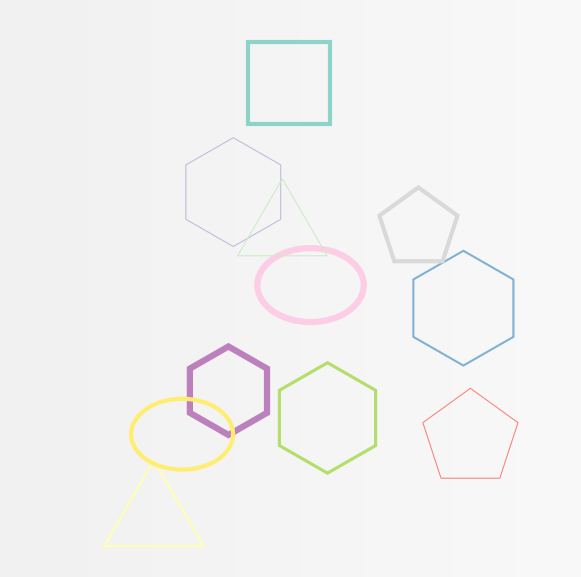[{"shape": "square", "thickness": 2, "radius": 0.35, "center": [0.497, 0.855]}, {"shape": "triangle", "thickness": 1, "radius": 0.5, "center": [0.265, 0.103]}, {"shape": "hexagon", "thickness": 0.5, "radius": 0.47, "center": [0.401, 0.666]}, {"shape": "pentagon", "thickness": 0.5, "radius": 0.43, "center": [0.809, 0.241]}, {"shape": "hexagon", "thickness": 1, "radius": 0.5, "center": [0.797, 0.466]}, {"shape": "hexagon", "thickness": 1.5, "radius": 0.48, "center": [0.563, 0.275]}, {"shape": "oval", "thickness": 3, "radius": 0.46, "center": [0.534, 0.505]}, {"shape": "pentagon", "thickness": 2, "radius": 0.35, "center": [0.72, 0.604]}, {"shape": "hexagon", "thickness": 3, "radius": 0.38, "center": [0.393, 0.323]}, {"shape": "triangle", "thickness": 0.5, "radius": 0.44, "center": [0.486, 0.601]}, {"shape": "oval", "thickness": 2, "radius": 0.44, "center": [0.313, 0.247]}]